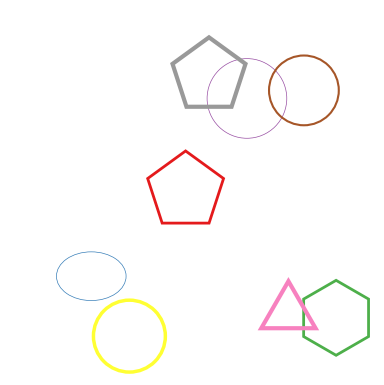[{"shape": "pentagon", "thickness": 2, "radius": 0.52, "center": [0.482, 0.504]}, {"shape": "oval", "thickness": 0.5, "radius": 0.45, "center": [0.237, 0.283]}, {"shape": "hexagon", "thickness": 2, "radius": 0.49, "center": [0.873, 0.175]}, {"shape": "circle", "thickness": 0.5, "radius": 0.52, "center": [0.641, 0.744]}, {"shape": "circle", "thickness": 2.5, "radius": 0.47, "center": [0.336, 0.127]}, {"shape": "circle", "thickness": 1.5, "radius": 0.45, "center": [0.789, 0.765]}, {"shape": "triangle", "thickness": 3, "radius": 0.41, "center": [0.749, 0.188]}, {"shape": "pentagon", "thickness": 3, "radius": 0.5, "center": [0.543, 0.803]}]